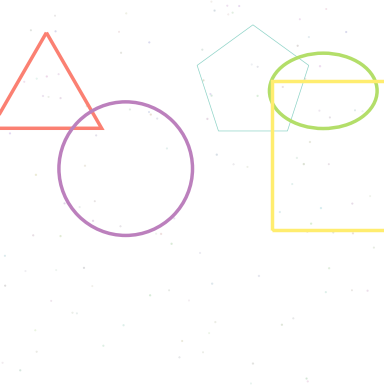[{"shape": "pentagon", "thickness": 0.5, "radius": 0.76, "center": [0.657, 0.783]}, {"shape": "triangle", "thickness": 2.5, "radius": 0.83, "center": [0.121, 0.75]}, {"shape": "oval", "thickness": 2.5, "radius": 0.7, "center": [0.84, 0.764]}, {"shape": "circle", "thickness": 2.5, "radius": 0.87, "center": [0.327, 0.562]}, {"shape": "square", "thickness": 2.5, "radius": 0.96, "center": [0.899, 0.596]}]